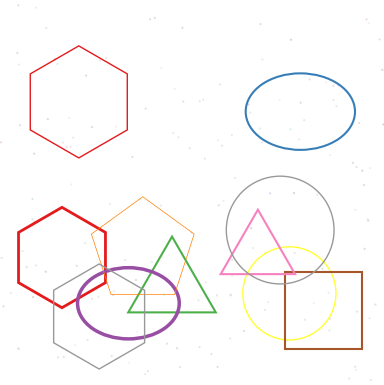[{"shape": "hexagon", "thickness": 1, "radius": 0.73, "center": [0.205, 0.735]}, {"shape": "hexagon", "thickness": 2, "radius": 0.65, "center": [0.161, 0.331]}, {"shape": "oval", "thickness": 1.5, "radius": 0.71, "center": [0.78, 0.71]}, {"shape": "triangle", "thickness": 1.5, "radius": 0.66, "center": [0.447, 0.254]}, {"shape": "oval", "thickness": 2.5, "radius": 0.66, "center": [0.334, 0.212]}, {"shape": "pentagon", "thickness": 0.5, "radius": 0.7, "center": [0.371, 0.349]}, {"shape": "circle", "thickness": 1, "radius": 0.6, "center": [0.752, 0.238]}, {"shape": "square", "thickness": 1.5, "radius": 0.5, "center": [0.84, 0.194]}, {"shape": "triangle", "thickness": 1.5, "radius": 0.56, "center": [0.67, 0.344]}, {"shape": "hexagon", "thickness": 1, "radius": 0.68, "center": [0.257, 0.178]}, {"shape": "circle", "thickness": 1, "radius": 0.7, "center": [0.728, 0.402]}]